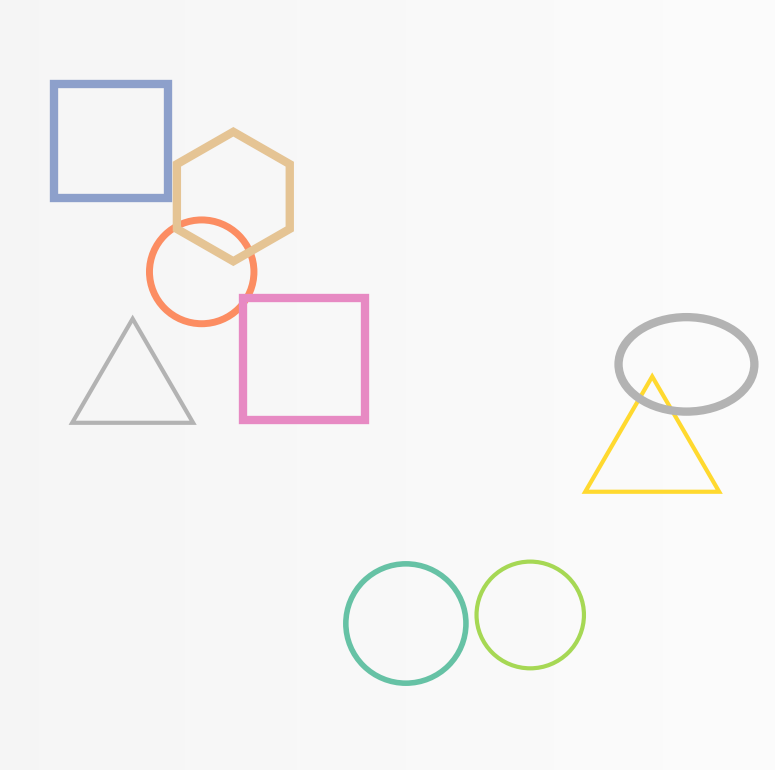[{"shape": "circle", "thickness": 2, "radius": 0.39, "center": [0.524, 0.19]}, {"shape": "circle", "thickness": 2.5, "radius": 0.34, "center": [0.26, 0.647]}, {"shape": "square", "thickness": 3, "radius": 0.37, "center": [0.143, 0.817]}, {"shape": "square", "thickness": 3, "radius": 0.39, "center": [0.392, 0.534]}, {"shape": "circle", "thickness": 1.5, "radius": 0.35, "center": [0.684, 0.201]}, {"shape": "triangle", "thickness": 1.5, "radius": 0.5, "center": [0.842, 0.411]}, {"shape": "hexagon", "thickness": 3, "radius": 0.42, "center": [0.301, 0.745]}, {"shape": "oval", "thickness": 3, "radius": 0.44, "center": [0.886, 0.527]}, {"shape": "triangle", "thickness": 1.5, "radius": 0.45, "center": [0.171, 0.496]}]